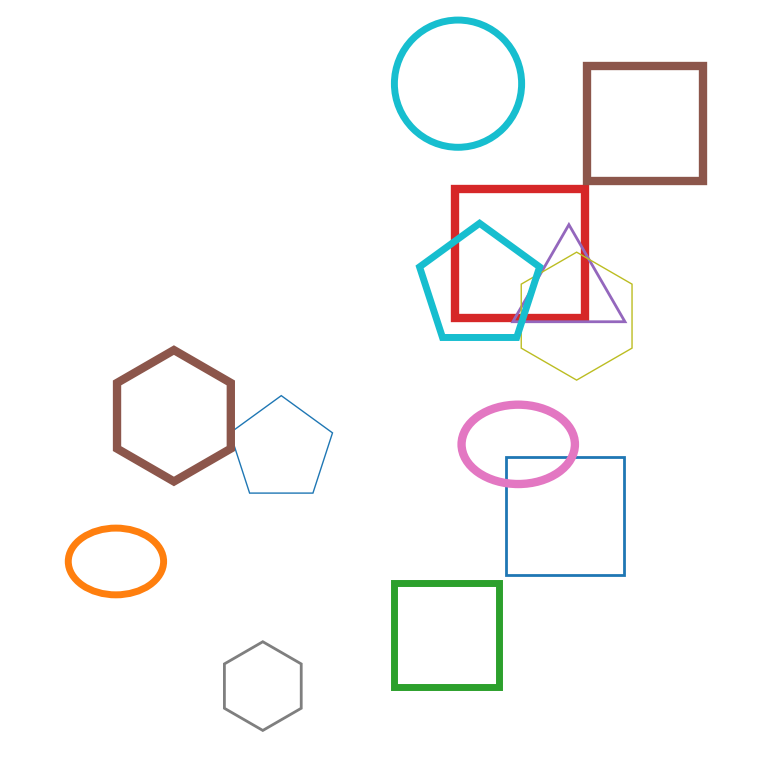[{"shape": "pentagon", "thickness": 0.5, "radius": 0.35, "center": [0.365, 0.416]}, {"shape": "square", "thickness": 1, "radius": 0.38, "center": [0.734, 0.33]}, {"shape": "oval", "thickness": 2.5, "radius": 0.31, "center": [0.151, 0.271]}, {"shape": "square", "thickness": 2.5, "radius": 0.34, "center": [0.58, 0.176]}, {"shape": "square", "thickness": 3, "radius": 0.42, "center": [0.675, 0.671]}, {"shape": "triangle", "thickness": 1, "radius": 0.42, "center": [0.739, 0.624]}, {"shape": "square", "thickness": 3, "radius": 0.38, "center": [0.838, 0.84]}, {"shape": "hexagon", "thickness": 3, "radius": 0.43, "center": [0.226, 0.46]}, {"shape": "oval", "thickness": 3, "radius": 0.37, "center": [0.673, 0.423]}, {"shape": "hexagon", "thickness": 1, "radius": 0.29, "center": [0.341, 0.109]}, {"shape": "hexagon", "thickness": 0.5, "radius": 0.42, "center": [0.749, 0.589]}, {"shape": "circle", "thickness": 2.5, "radius": 0.41, "center": [0.595, 0.891]}, {"shape": "pentagon", "thickness": 2.5, "radius": 0.41, "center": [0.623, 0.628]}]